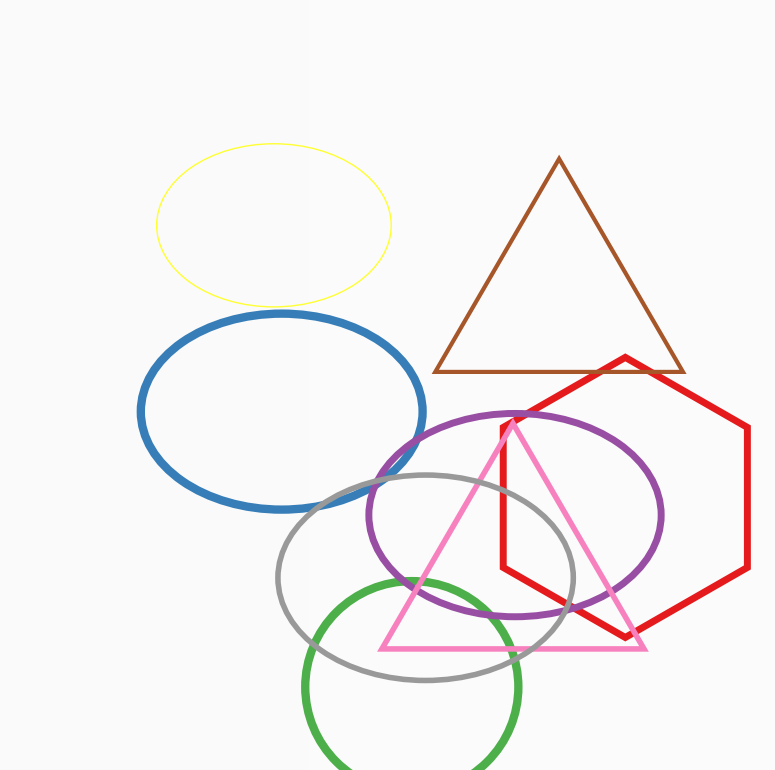[{"shape": "hexagon", "thickness": 2.5, "radius": 0.91, "center": [0.807, 0.354]}, {"shape": "oval", "thickness": 3, "radius": 0.91, "center": [0.363, 0.465]}, {"shape": "circle", "thickness": 3, "radius": 0.69, "center": [0.531, 0.108]}, {"shape": "oval", "thickness": 2.5, "radius": 0.94, "center": [0.665, 0.331]}, {"shape": "oval", "thickness": 0.5, "radius": 0.76, "center": [0.353, 0.707]}, {"shape": "triangle", "thickness": 1.5, "radius": 0.92, "center": [0.721, 0.609]}, {"shape": "triangle", "thickness": 2, "radius": 0.98, "center": [0.662, 0.255]}, {"shape": "oval", "thickness": 2, "radius": 0.95, "center": [0.549, 0.25]}]